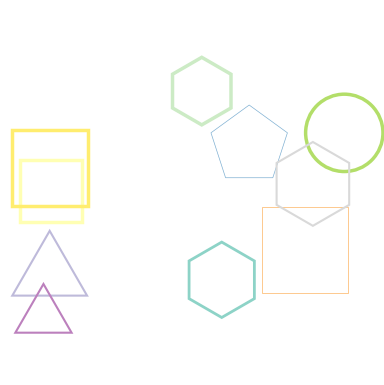[{"shape": "hexagon", "thickness": 2, "radius": 0.49, "center": [0.576, 0.273]}, {"shape": "square", "thickness": 2.5, "radius": 0.4, "center": [0.132, 0.505]}, {"shape": "triangle", "thickness": 1.5, "radius": 0.56, "center": [0.129, 0.288]}, {"shape": "pentagon", "thickness": 0.5, "radius": 0.52, "center": [0.647, 0.623]}, {"shape": "square", "thickness": 0.5, "radius": 0.56, "center": [0.792, 0.35]}, {"shape": "circle", "thickness": 2.5, "radius": 0.5, "center": [0.894, 0.655]}, {"shape": "hexagon", "thickness": 1.5, "radius": 0.54, "center": [0.813, 0.522]}, {"shape": "triangle", "thickness": 1.5, "radius": 0.42, "center": [0.113, 0.178]}, {"shape": "hexagon", "thickness": 2.5, "radius": 0.44, "center": [0.524, 0.763]}, {"shape": "square", "thickness": 2.5, "radius": 0.49, "center": [0.13, 0.565]}]